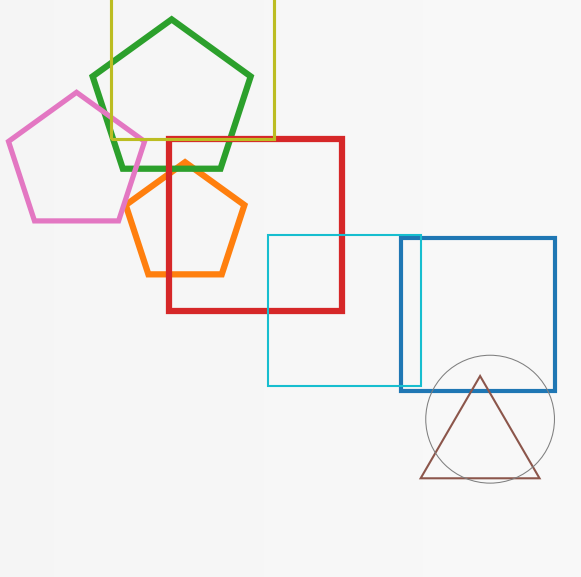[{"shape": "square", "thickness": 2, "radius": 0.66, "center": [0.823, 0.455]}, {"shape": "pentagon", "thickness": 3, "radius": 0.54, "center": [0.318, 0.611]}, {"shape": "pentagon", "thickness": 3, "radius": 0.71, "center": [0.295, 0.823]}, {"shape": "square", "thickness": 3, "radius": 0.75, "center": [0.439, 0.609]}, {"shape": "triangle", "thickness": 1, "radius": 0.59, "center": [0.826, 0.23]}, {"shape": "pentagon", "thickness": 2.5, "radius": 0.62, "center": [0.132, 0.716]}, {"shape": "circle", "thickness": 0.5, "radius": 0.55, "center": [0.843, 0.273]}, {"shape": "square", "thickness": 1.5, "radius": 0.7, "center": [0.331, 0.9]}, {"shape": "square", "thickness": 1, "radius": 0.66, "center": [0.593, 0.462]}]